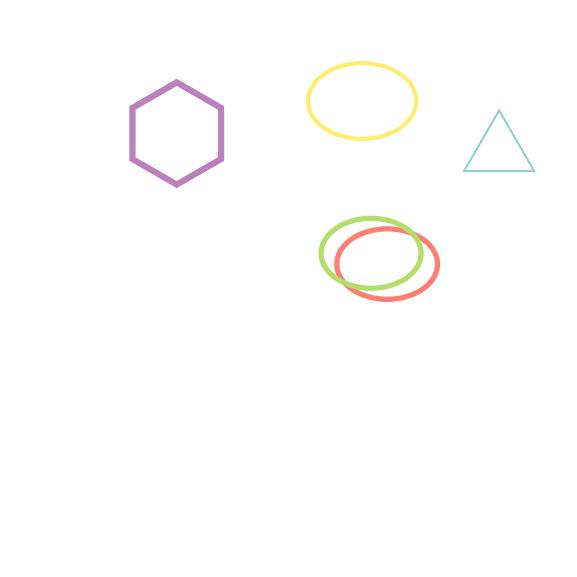[{"shape": "triangle", "thickness": 1, "radius": 0.35, "center": [0.864, 0.738]}, {"shape": "oval", "thickness": 2.5, "radius": 0.44, "center": [0.67, 0.542]}, {"shape": "oval", "thickness": 2.5, "radius": 0.43, "center": [0.643, 0.561]}, {"shape": "hexagon", "thickness": 3, "radius": 0.44, "center": [0.306, 0.768]}, {"shape": "oval", "thickness": 2, "radius": 0.47, "center": [0.627, 0.824]}]